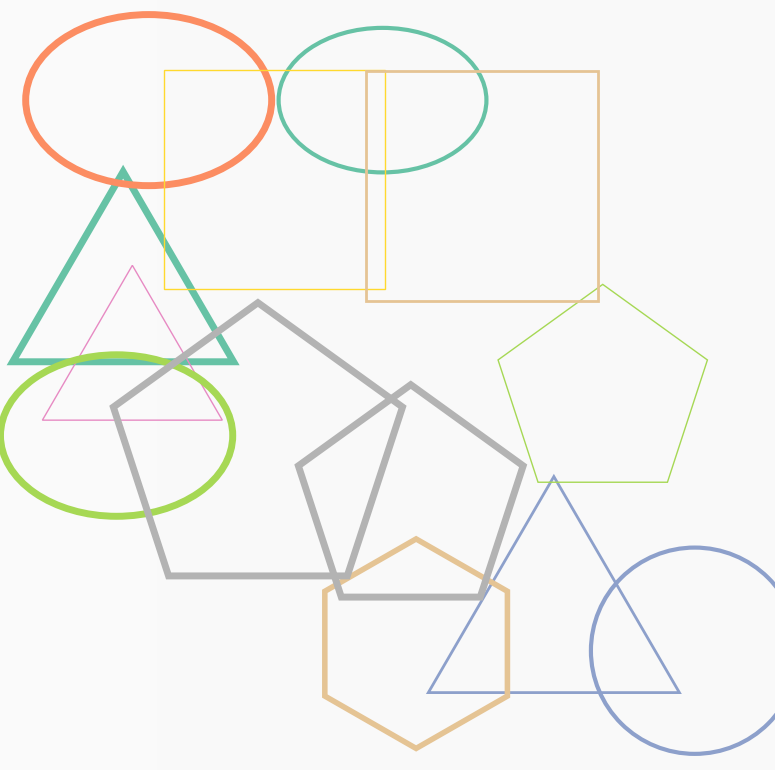[{"shape": "triangle", "thickness": 2.5, "radius": 0.82, "center": [0.159, 0.612]}, {"shape": "oval", "thickness": 1.5, "radius": 0.67, "center": [0.494, 0.87]}, {"shape": "oval", "thickness": 2.5, "radius": 0.79, "center": [0.192, 0.87]}, {"shape": "triangle", "thickness": 1, "radius": 0.94, "center": [0.715, 0.194]}, {"shape": "circle", "thickness": 1.5, "radius": 0.67, "center": [0.896, 0.155]}, {"shape": "triangle", "thickness": 0.5, "radius": 0.67, "center": [0.171, 0.521]}, {"shape": "oval", "thickness": 2.5, "radius": 0.75, "center": [0.15, 0.434]}, {"shape": "pentagon", "thickness": 0.5, "radius": 0.71, "center": [0.778, 0.489]}, {"shape": "square", "thickness": 0.5, "radius": 0.71, "center": [0.354, 0.767]}, {"shape": "hexagon", "thickness": 2, "radius": 0.68, "center": [0.537, 0.164]}, {"shape": "square", "thickness": 1, "radius": 0.75, "center": [0.622, 0.759]}, {"shape": "pentagon", "thickness": 2.5, "radius": 0.98, "center": [0.333, 0.411]}, {"shape": "pentagon", "thickness": 2.5, "radius": 0.76, "center": [0.53, 0.348]}]